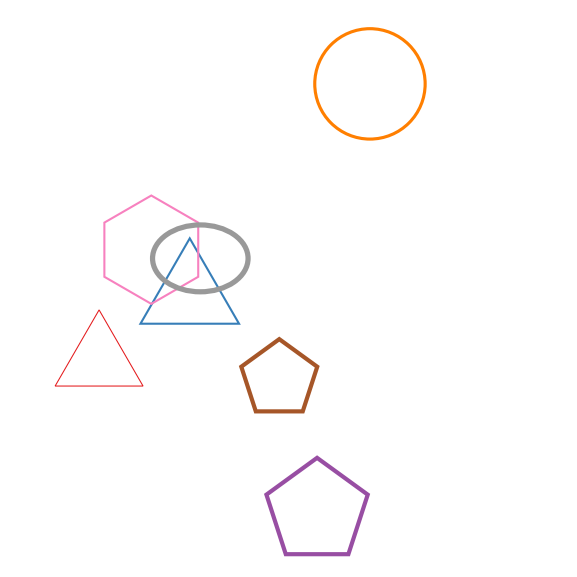[{"shape": "triangle", "thickness": 0.5, "radius": 0.44, "center": [0.172, 0.375]}, {"shape": "triangle", "thickness": 1, "radius": 0.49, "center": [0.329, 0.488]}, {"shape": "pentagon", "thickness": 2, "radius": 0.46, "center": [0.549, 0.114]}, {"shape": "circle", "thickness": 1.5, "radius": 0.48, "center": [0.641, 0.854]}, {"shape": "pentagon", "thickness": 2, "radius": 0.35, "center": [0.484, 0.343]}, {"shape": "hexagon", "thickness": 1, "radius": 0.47, "center": [0.262, 0.567]}, {"shape": "oval", "thickness": 2.5, "radius": 0.41, "center": [0.347, 0.552]}]